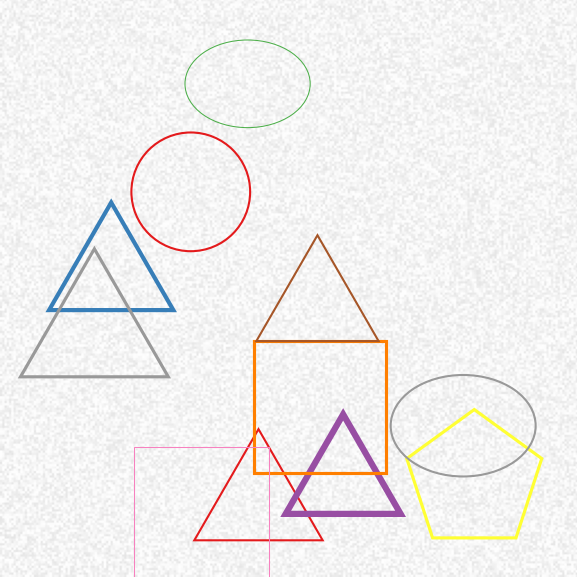[{"shape": "circle", "thickness": 1, "radius": 0.51, "center": [0.33, 0.667]}, {"shape": "triangle", "thickness": 1, "radius": 0.64, "center": [0.448, 0.128]}, {"shape": "triangle", "thickness": 2, "radius": 0.62, "center": [0.193, 0.524]}, {"shape": "oval", "thickness": 0.5, "radius": 0.54, "center": [0.429, 0.854]}, {"shape": "triangle", "thickness": 3, "radius": 0.57, "center": [0.594, 0.167]}, {"shape": "square", "thickness": 1.5, "radius": 0.57, "center": [0.555, 0.294]}, {"shape": "pentagon", "thickness": 1.5, "radius": 0.61, "center": [0.821, 0.167]}, {"shape": "triangle", "thickness": 1, "radius": 0.61, "center": [0.55, 0.47]}, {"shape": "square", "thickness": 0.5, "radius": 0.58, "center": [0.349, 0.108]}, {"shape": "triangle", "thickness": 1.5, "radius": 0.74, "center": [0.163, 0.421]}, {"shape": "oval", "thickness": 1, "radius": 0.63, "center": [0.802, 0.262]}]